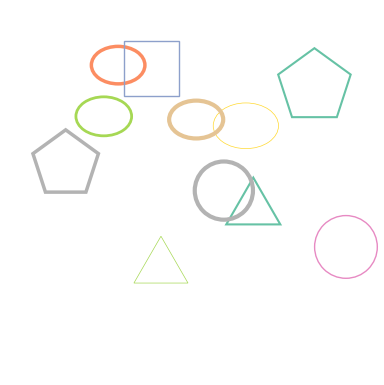[{"shape": "triangle", "thickness": 1.5, "radius": 0.41, "center": [0.658, 0.458]}, {"shape": "pentagon", "thickness": 1.5, "radius": 0.5, "center": [0.817, 0.776]}, {"shape": "oval", "thickness": 2.5, "radius": 0.35, "center": [0.307, 0.831]}, {"shape": "square", "thickness": 1, "radius": 0.36, "center": [0.394, 0.821]}, {"shape": "circle", "thickness": 1, "radius": 0.41, "center": [0.899, 0.359]}, {"shape": "oval", "thickness": 2, "radius": 0.36, "center": [0.27, 0.698]}, {"shape": "triangle", "thickness": 0.5, "radius": 0.41, "center": [0.418, 0.305]}, {"shape": "oval", "thickness": 0.5, "radius": 0.42, "center": [0.639, 0.673]}, {"shape": "oval", "thickness": 3, "radius": 0.35, "center": [0.51, 0.69]}, {"shape": "pentagon", "thickness": 2.5, "radius": 0.45, "center": [0.171, 0.573]}, {"shape": "circle", "thickness": 3, "radius": 0.38, "center": [0.581, 0.505]}]